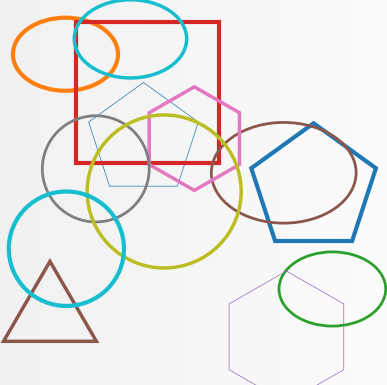[{"shape": "pentagon", "thickness": 3, "radius": 0.85, "center": [0.809, 0.511]}, {"shape": "pentagon", "thickness": 0.5, "radius": 0.74, "center": [0.37, 0.637]}, {"shape": "oval", "thickness": 3, "radius": 0.68, "center": [0.169, 0.859]}, {"shape": "oval", "thickness": 2, "radius": 0.69, "center": [0.858, 0.249]}, {"shape": "square", "thickness": 3, "radius": 0.92, "center": [0.38, 0.759]}, {"shape": "hexagon", "thickness": 0.5, "radius": 0.85, "center": [0.739, 0.125]}, {"shape": "triangle", "thickness": 2.5, "radius": 0.69, "center": [0.129, 0.183]}, {"shape": "oval", "thickness": 2, "radius": 0.93, "center": [0.732, 0.551]}, {"shape": "hexagon", "thickness": 2.5, "radius": 0.67, "center": [0.501, 0.64]}, {"shape": "circle", "thickness": 2, "radius": 0.69, "center": [0.247, 0.561]}, {"shape": "circle", "thickness": 2.5, "radius": 0.99, "center": [0.424, 0.503]}, {"shape": "oval", "thickness": 2.5, "radius": 0.73, "center": [0.337, 0.899]}, {"shape": "circle", "thickness": 3, "radius": 0.74, "center": [0.171, 0.354]}]